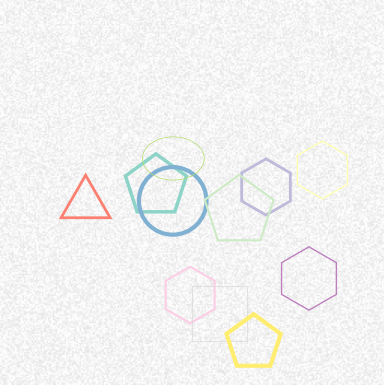[{"shape": "pentagon", "thickness": 2.5, "radius": 0.42, "center": [0.405, 0.517]}, {"shape": "hexagon", "thickness": 1, "radius": 0.38, "center": [0.837, 0.559]}, {"shape": "hexagon", "thickness": 2, "radius": 0.36, "center": [0.691, 0.514]}, {"shape": "triangle", "thickness": 2, "radius": 0.37, "center": [0.222, 0.471]}, {"shape": "circle", "thickness": 3, "radius": 0.44, "center": [0.449, 0.478]}, {"shape": "oval", "thickness": 0.5, "radius": 0.4, "center": [0.45, 0.588]}, {"shape": "hexagon", "thickness": 1.5, "radius": 0.37, "center": [0.494, 0.234]}, {"shape": "square", "thickness": 0.5, "radius": 0.36, "center": [0.569, 0.185]}, {"shape": "hexagon", "thickness": 1, "radius": 0.41, "center": [0.803, 0.277]}, {"shape": "pentagon", "thickness": 1.5, "radius": 0.47, "center": [0.621, 0.452]}, {"shape": "pentagon", "thickness": 3, "radius": 0.37, "center": [0.659, 0.11]}]